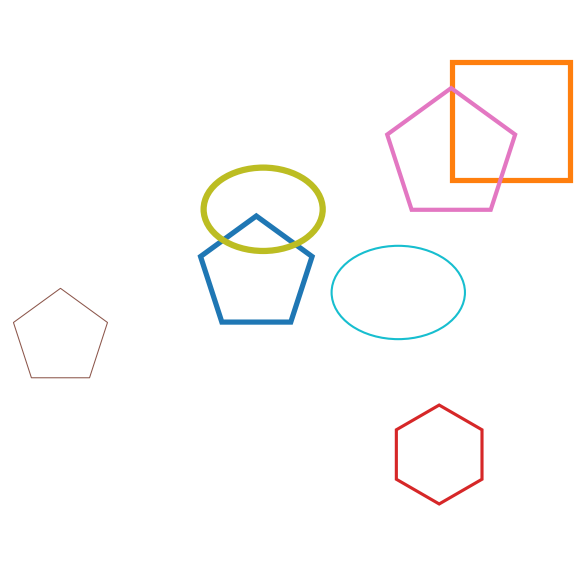[{"shape": "pentagon", "thickness": 2.5, "radius": 0.51, "center": [0.444, 0.524]}, {"shape": "square", "thickness": 2.5, "radius": 0.51, "center": [0.885, 0.79]}, {"shape": "hexagon", "thickness": 1.5, "radius": 0.43, "center": [0.76, 0.212]}, {"shape": "pentagon", "thickness": 0.5, "radius": 0.43, "center": [0.105, 0.414]}, {"shape": "pentagon", "thickness": 2, "radius": 0.58, "center": [0.781, 0.73]}, {"shape": "oval", "thickness": 3, "radius": 0.52, "center": [0.456, 0.637]}, {"shape": "oval", "thickness": 1, "radius": 0.58, "center": [0.69, 0.493]}]